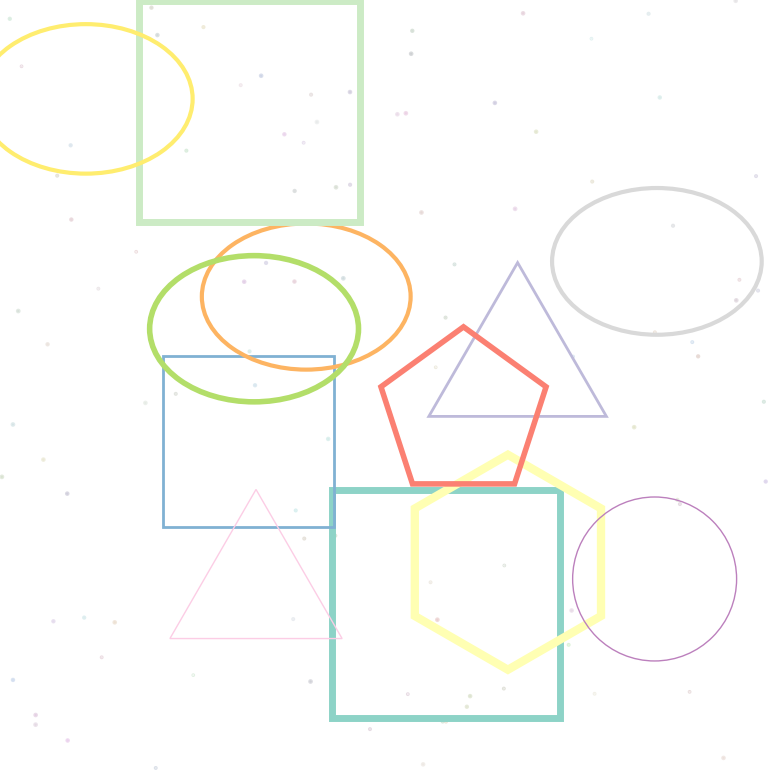[{"shape": "square", "thickness": 2.5, "radius": 0.74, "center": [0.579, 0.216]}, {"shape": "hexagon", "thickness": 3, "radius": 0.7, "center": [0.66, 0.27]}, {"shape": "triangle", "thickness": 1, "radius": 0.67, "center": [0.672, 0.526]}, {"shape": "pentagon", "thickness": 2, "radius": 0.56, "center": [0.602, 0.463]}, {"shape": "square", "thickness": 1, "radius": 0.56, "center": [0.323, 0.426]}, {"shape": "oval", "thickness": 1.5, "radius": 0.68, "center": [0.398, 0.615]}, {"shape": "oval", "thickness": 2, "radius": 0.68, "center": [0.33, 0.573]}, {"shape": "triangle", "thickness": 0.5, "radius": 0.65, "center": [0.332, 0.235]}, {"shape": "oval", "thickness": 1.5, "radius": 0.68, "center": [0.853, 0.661]}, {"shape": "circle", "thickness": 0.5, "radius": 0.53, "center": [0.85, 0.248]}, {"shape": "square", "thickness": 2.5, "radius": 0.72, "center": [0.324, 0.855]}, {"shape": "oval", "thickness": 1.5, "radius": 0.69, "center": [0.111, 0.872]}]